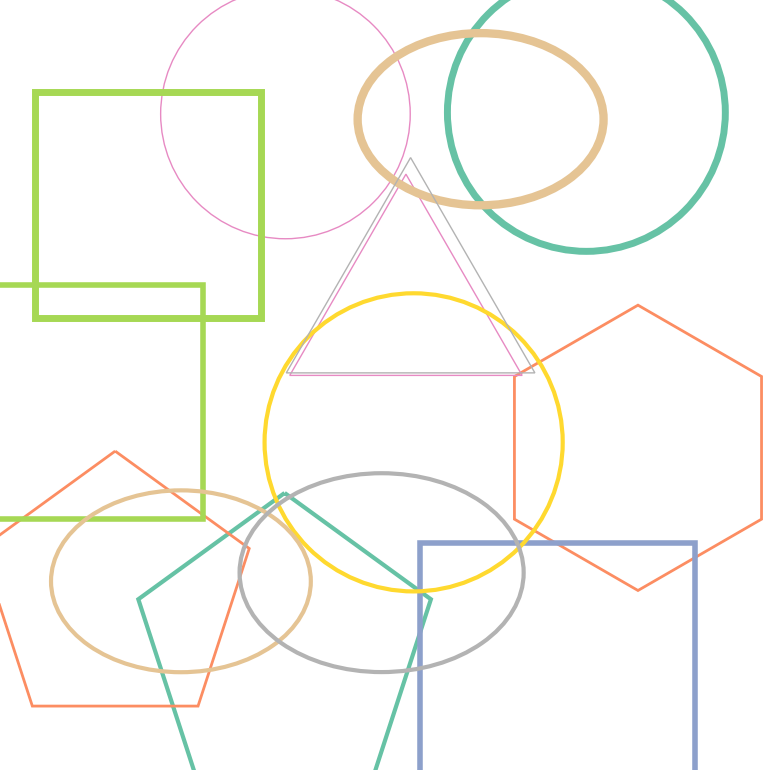[{"shape": "circle", "thickness": 2.5, "radius": 0.9, "center": [0.762, 0.854]}, {"shape": "pentagon", "thickness": 1.5, "radius": 1.0, "center": [0.37, 0.16]}, {"shape": "pentagon", "thickness": 1, "radius": 0.92, "center": [0.15, 0.231]}, {"shape": "hexagon", "thickness": 1, "radius": 0.93, "center": [0.829, 0.418]}, {"shape": "square", "thickness": 2, "radius": 0.89, "center": [0.724, 0.115]}, {"shape": "circle", "thickness": 0.5, "radius": 0.81, "center": [0.371, 0.852]}, {"shape": "triangle", "thickness": 0.5, "radius": 0.87, "center": [0.527, 0.6]}, {"shape": "square", "thickness": 2, "radius": 0.76, "center": [0.112, 0.477]}, {"shape": "square", "thickness": 2.5, "radius": 0.73, "center": [0.192, 0.733]}, {"shape": "circle", "thickness": 1.5, "radius": 0.97, "center": [0.537, 0.426]}, {"shape": "oval", "thickness": 1.5, "radius": 0.84, "center": [0.235, 0.245]}, {"shape": "oval", "thickness": 3, "radius": 0.8, "center": [0.624, 0.845]}, {"shape": "oval", "thickness": 1.5, "radius": 0.92, "center": [0.496, 0.256]}, {"shape": "triangle", "thickness": 0.5, "radius": 0.93, "center": [0.533, 0.609]}]